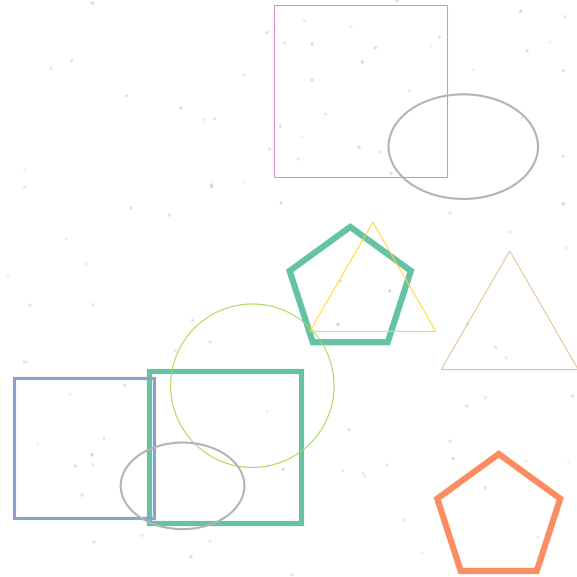[{"shape": "square", "thickness": 2.5, "radius": 0.66, "center": [0.39, 0.225]}, {"shape": "pentagon", "thickness": 3, "radius": 0.55, "center": [0.606, 0.496]}, {"shape": "pentagon", "thickness": 3, "radius": 0.56, "center": [0.864, 0.101]}, {"shape": "square", "thickness": 1.5, "radius": 0.61, "center": [0.145, 0.223]}, {"shape": "square", "thickness": 0.5, "radius": 0.75, "center": [0.625, 0.842]}, {"shape": "circle", "thickness": 0.5, "radius": 0.71, "center": [0.437, 0.331]}, {"shape": "triangle", "thickness": 0.5, "radius": 0.63, "center": [0.646, 0.488]}, {"shape": "triangle", "thickness": 0.5, "radius": 0.68, "center": [0.883, 0.428]}, {"shape": "oval", "thickness": 1, "radius": 0.65, "center": [0.802, 0.745]}, {"shape": "oval", "thickness": 1, "radius": 0.54, "center": [0.316, 0.158]}]